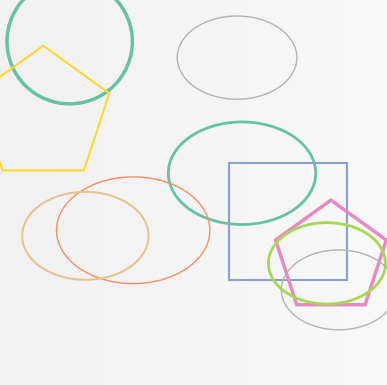[{"shape": "circle", "thickness": 2.5, "radius": 0.81, "center": [0.18, 0.892]}, {"shape": "oval", "thickness": 2, "radius": 0.95, "center": [0.625, 0.55]}, {"shape": "oval", "thickness": 1, "radius": 0.99, "center": [0.344, 0.402]}, {"shape": "square", "thickness": 1.5, "radius": 0.76, "center": [0.743, 0.424]}, {"shape": "pentagon", "thickness": 2.5, "radius": 0.75, "center": [0.854, 0.33]}, {"shape": "oval", "thickness": 2, "radius": 0.75, "center": [0.844, 0.316]}, {"shape": "pentagon", "thickness": 1.5, "radius": 0.9, "center": [0.111, 0.702]}, {"shape": "oval", "thickness": 1.5, "radius": 0.82, "center": [0.22, 0.387]}, {"shape": "oval", "thickness": 1, "radius": 0.74, "center": [0.874, 0.247]}, {"shape": "oval", "thickness": 1, "radius": 0.77, "center": [0.612, 0.85]}]